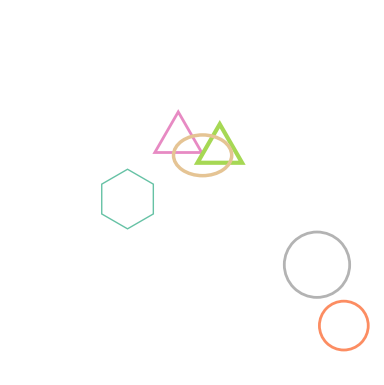[{"shape": "hexagon", "thickness": 1, "radius": 0.39, "center": [0.331, 0.483]}, {"shape": "circle", "thickness": 2, "radius": 0.32, "center": [0.893, 0.154]}, {"shape": "triangle", "thickness": 2, "radius": 0.35, "center": [0.463, 0.639]}, {"shape": "triangle", "thickness": 3, "radius": 0.33, "center": [0.571, 0.611]}, {"shape": "oval", "thickness": 2.5, "radius": 0.38, "center": [0.526, 0.597]}, {"shape": "circle", "thickness": 2, "radius": 0.42, "center": [0.823, 0.312]}]